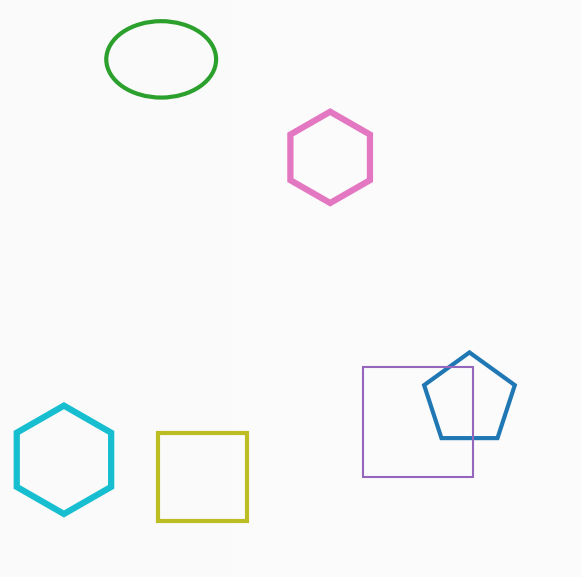[{"shape": "pentagon", "thickness": 2, "radius": 0.41, "center": [0.808, 0.307]}, {"shape": "oval", "thickness": 2, "radius": 0.47, "center": [0.277, 0.896]}, {"shape": "square", "thickness": 1, "radius": 0.47, "center": [0.719, 0.268]}, {"shape": "hexagon", "thickness": 3, "radius": 0.4, "center": [0.568, 0.727]}, {"shape": "square", "thickness": 2, "radius": 0.38, "center": [0.348, 0.173]}, {"shape": "hexagon", "thickness": 3, "radius": 0.47, "center": [0.11, 0.203]}]